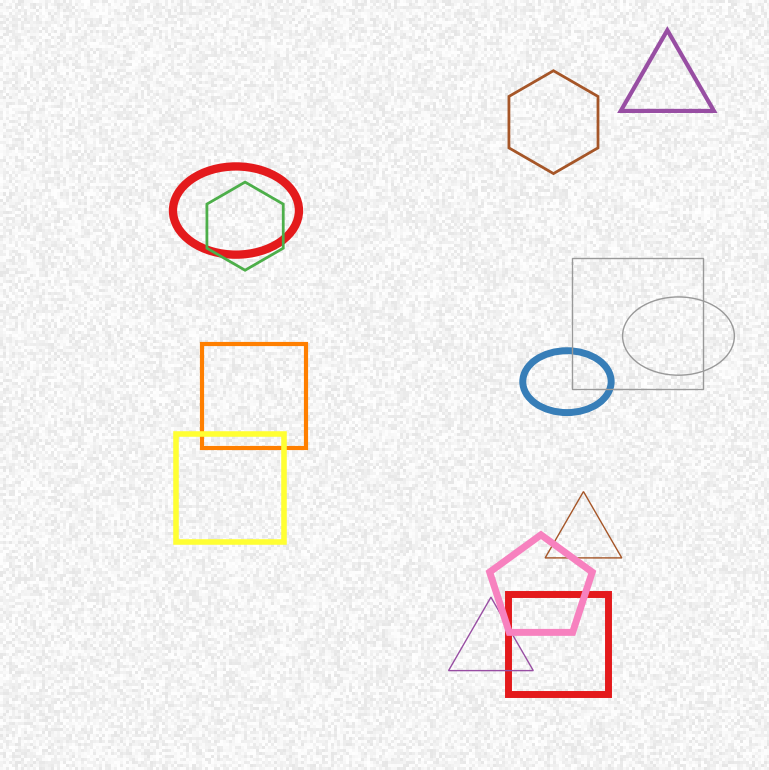[{"shape": "square", "thickness": 2.5, "radius": 0.32, "center": [0.724, 0.163]}, {"shape": "oval", "thickness": 3, "radius": 0.41, "center": [0.306, 0.727]}, {"shape": "oval", "thickness": 2.5, "radius": 0.29, "center": [0.736, 0.504]}, {"shape": "hexagon", "thickness": 1, "radius": 0.29, "center": [0.318, 0.706]}, {"shape": "triangle", "thickness": 1.5, "radius": 0.35, "center": [0.867, 0.891]}, {"shape": "triangle", "thickness": 0.5, "radius": 0.32, "center": [0.638, 0.161]}, {"shape": "square", "thickness": 1.5, "radius": 0.34, "center": [0.33, 0.486]}, {"shape": "square", "thickness": 2, "radius": 0.35, "center": [0.298, 0.367]}, {"shape": "triangle", "thickness": 0.5, "radius": 0.29, "center": [0.758, 0.304]}, {"shape": "hexagon", "thickness": 1, "radius": 0.33, "center": [0.719, 0.841]}, {"shape": "pentagon", "thickness": 2.5, "radius": 0.35, "center": [0.703, 0.235]}, {"shape": "square", "thickness": 0.5, "radius": 0.43, "center": [0.828, 0.58]}, {"shape": "oval", "thickness": 0.5, "radius": 0.36, "center": [0.881, 0.564]}]